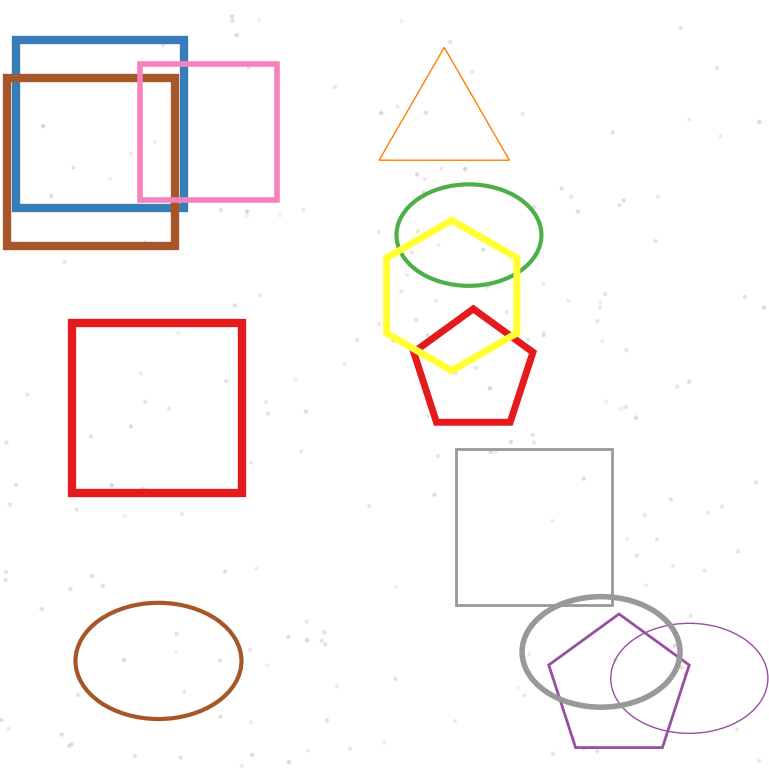[{"shape": "pentagon", "thickness": 2.5, "radius": 0.41, "center": [0.615, 0.517]}, {"shape": "square", "thickness": 3, "radius": 0.55, "center": [0.204, 0.47]}, {"shape": "square", "thickness": 3, "radius": 0.55, "center": [0.13, 0.839]}, {"shape": "oval", "thickness": 1.5, "radius": 0.47, "center": [0.609, 0.695]}, {"shape": "oval", "thickness": 0.5, "radius": 0.51, "center": [0.895, 0.119]}, {"shape": "pentagon", "thickness": 1, "radius": 0.48, "center": [0.804, 0.107]}, {"shape": "triangle", "thickness": 0.5, "radius": 0.49, "center": [0.577, 0.841]}, {"shape": "hexagon", "thickness": 2.5, "radius": 0.49, "center": [0.587, 0.616]}, {"shape": "square", "thickness": 3, "radius": 0.55, "center": [0.118, 0.79]}, {"shape": "oval", "thickness": 1.5, "radius": 0.54, "center": [0.206, 0.142]}, {"shape": "square", "thickness": 2, "radius": 0.44, "center": [0.27, 0.829]}, {"shape": "square", "thickness": 1, "radius": 0.51, "center": [0.693, 0.316]}, {"shape": "oval", "thickness": 2, "radius": 0.51, "center": [0.781, 0.153]}]